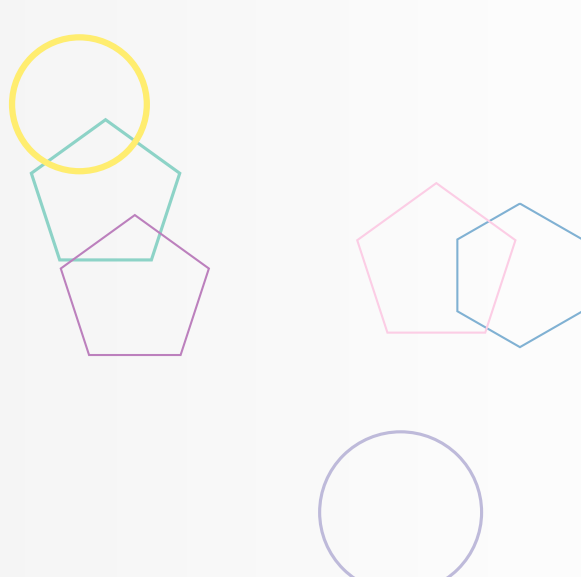[{"shape": "pentagon", "thickness": 1.5, "radius": 0.67, "center": [0.182, 0.658]}, {"shape": "circle", "thickness": 1.5, "radius": 0.7, "center": [0.689, 0.112]}, {"shape": "hexagon", "thickness": 1, "radius": 0.62, "center": [0.895, 0.522]}, {"shape": "pentagon", "thickness": 1, "radius": 0.72, "center": [0.751, 0.539]}, {"shape": "pentagon", "thickness": 1, "radius": 0.67, "center": [0.232, 0.493]}, {"shape": "circle", "thickness": 3, "radius": 0.58, "center": [0.137, 0.819]}]